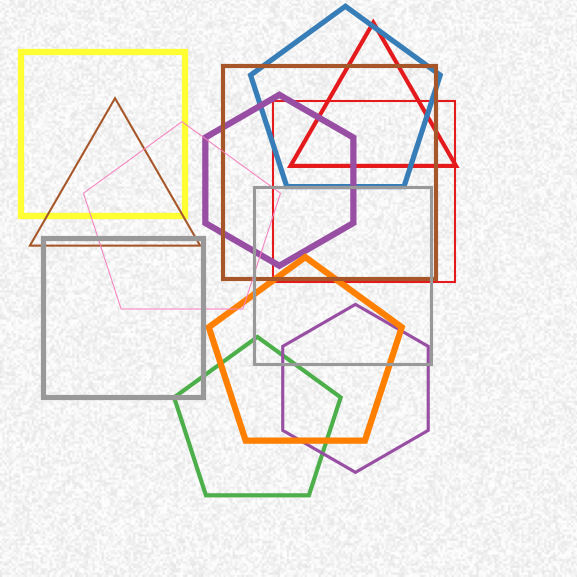[{"shape": "square", "thickness": 1, "radius": 0.79, "center": [0.63, 0.668]}, {"shape": "triangle", "thickness": 2, "radius": 0.83, "center": [0.646, 0.795]}, {"shape": "pentagon", "thickness": 2.5, "radius": 0.86, "center": [0.598, 0.816]}, {"shape": "pentagon", "thickness": 2, "radius": 0.76, "center": [0.446, 0.264]}, {"shape": "hexagon", "thickness": 3, "radius": 0.74, "center": [0.484, 0.687]}, {"shape": "hexagon", "thickness": 1.5, "radius": 0.73, "center": [0.616, 0.327]}, {"shape": "pentagon", "thickness": 3, "radius": 0.88, "center": [0.529, 0.378]}, {"shape": "square", "thickness": 3, "radius": 0.71, "center": [0.179, 0.767]}, {"shape": "square", "thickness": 2, "radius": 0.92, "center": [0.571, 0.7]}, {"shape": "triangle", "thickness": 1, "radius": 0.85, "center": [0.199, 0.659]}, {"shape": "pentagon", "thickness": 0.5, "radius": 0.9, "center": [0.315, 0.609]}, {"shape": "square", "thickness": 2.5, "radius": 0.69, "center": [0.213, 0.449]}, {"shape": "square", "thickness": 1.5, "radius": 0.77, "center": [0.594, 0.522]}]